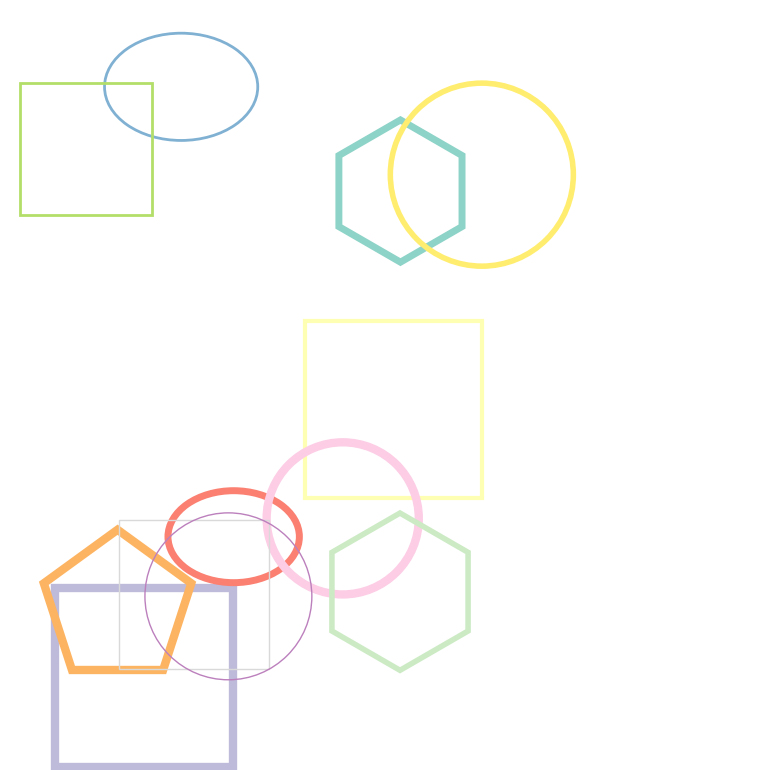[{"shape": "hexagon", "thickness": 2.5, "radius": 0.46, "center": [0.52, 0.752]}, {"shape": "square", "thickness": 1.5, "radius": 0.57, "center": [0.511, 0.468]}, {"shape": "square", "thickness": 3, "radius": 0.58, "center": [0.187, 0.12]}, {"shape": "oval", "thickness": 2.5, "radius": 0.43, "center": [0.303, 0.303]}, {"shape": "oval", "thickness": 1, "radius": 0.5, "center": [0.235, 0.887]}, {"shape": "pentagon", "thickness": 3, "radius": 0.5, "center": [0.153, 0.211]}, {"shape": "square", "thickness": 1, "radius": 0.43, "center": [0.112, 0.807]}, {"shape": "circle", "thickness": 3, "radius": 0.49, "center": [0.445, 0.327]}, {"shape": "square", "thickness": 0.5, "radius": 0.49, "center": [0.252, 0.228]}, {"shape": "circle", "thickness": 0.5, "radius": 0.54, "center": [0.297, 0.226]}, {"shape": "hexagon", "thickness": 2, "radius": 0.51, "center": [0.519, 0.232]}, {"shape": "circle", "thickness": 2, "radius": 0.59, "center": [0.626, 0.773]}]